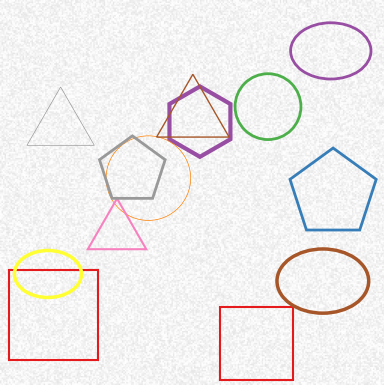[{"shape": "square", "thickness": 1.5, "radius": 0.47, "center": [0.667, 0.107]}, {"shape": "square", "thickness": 1.5, "radius": 0.58, "center": [0.139, 0.182]}, {"shape": "pentagon", "thickness": 2, "radius": 0.59, "center": [0.865, 0.498]}, {"shape": "circle", "thickness": 2, "radius": 0.43, "center": [0.696, 0.723]}, {"shape": "hexagon", "thickness": 3, "radius": 0.46, "center": [0.519, 0.684]}, {"shape": "oval", "thickness": 2, "radius": 0.52, "center": [0.859, 0.868]}, {"shape": "circle", "thickness": 0.5, "radius": 0.55, "center": [0.385, 0.537]}, {"shape": "oval", "thickness": 2.5, "radius": 0.44, "center": [0.125, 0.288]}, {"shape": "triangle", "thickness": 1, "radius": 0.54, "center": [0.501, 0.698]}, {"shape": "oval", "thickness": 2.5, "radius": 0.6, "center": [0.839, 0.27]}, {"shape": "triangle", "thickness": 1.5, "radius": 0.44, "center": [0.304, 0.397]}, {"shape": "pentagon", "thickness": 2, "radius": 0.45, "center": [0.344, 0.557]}, {"shape": "triangle", "thickness": 0.5, "radius": 0.51, "center": [0.157, 0.673]}]